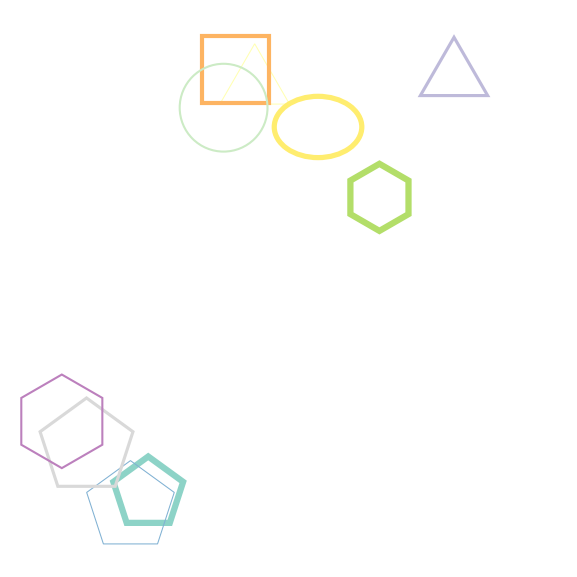[{"shape": "pentagon", "thickness": 3, "radius": 0.32, "center": [0.257, 0.145]}, {"shape": "triangle", "thickness": 0.5, "radius": 0.35, "center": [0.441, 0.854]}, {"shape": "triangle", "thickness": 1.5, "radius": 0.34, "center": [0.786, 0.867]}, {"shape": "pentagon", "thickness": 0.5, "radius": 0.4, "center": [0.226, 0.122]}, {"shape": "square", "thickness": 2, "radius": 0.29, "center": [0.407, 0.879]}, {"shape": "hexagon", "thickness": 3, "radius": 0.29, "center": [0.657, 0.657]}, {"shape": "pentagon", "thickness": 1.5, "radius": 0.42, "center": [0.15, 0.225]}, {"shape": "hexagon", "thickness": 1, "radius": 0.41, "center": [0.107, 0.27]}, {"shape": "circle", "thickness": 1, "radius": 0.38, "center": [0.387, 0.813]}, {"shape": "oval", "thickness": 2.5, "radius": 0.38, "center": [0.551, 0.779]}]